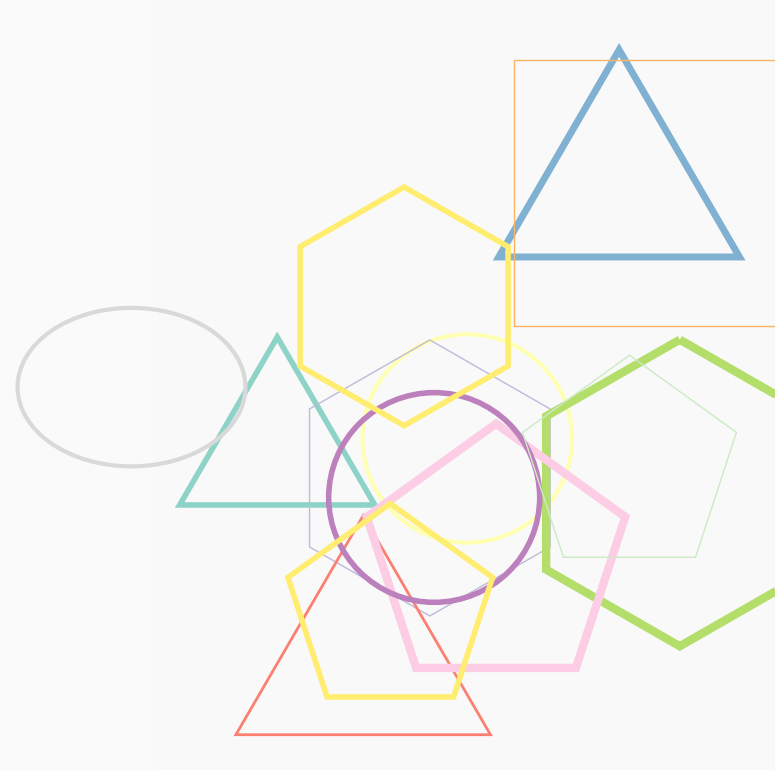[{"shape": "triangle", "thickness": 2, "radius": 0.73, "center": [0.358, 0.417]}, {"shape": "circle", "thickness": 1.5, "radius": 0.68, "center": [0.603, 0.431]}, {"shape": "hexagon", "thickness": 0.5, "radius": 0.9, "center": [0.555, 0.379]}, {"shape": "triangle", "thickness": 1, "radius": 0.95, "center": [0.469, 0.141]}, {"shape": "triangle", "thickness": 2.5, "radius": 0.9, "center": [0.799, 0.756]}, {"shape": "square", "thickness": 0.5, "radius": 0.86, "center": [0.835, 0.75]}, {"shape": "hexagon", "thickness": 3, "radius": 1.0, "center": [0.877, 0.36]}, {"shape": "pentagon", "thickness": 3, "radius": 0.88, "center": [0.64, 0.274]}, {"shape": "oval", "thickness": 1.5, "radius": 0.74, "center": [0.17, 0.497]}, {"shape": "circle", "thickness": 2, "radius": 0.68, "center": [0.56, 0.354]}, {"shape": "pentagon", "thickness": 0.5, "radius": 0.73, "center": [0.812, 0.394]}, {"shape": "hexagon", "thickness": 2, "radius": 0.77, "center": [0.521, 0.602]}, {"shape": "pentagon", "thickness": 2, "radius": 0.69, "center": [0.504, 0.207]}]